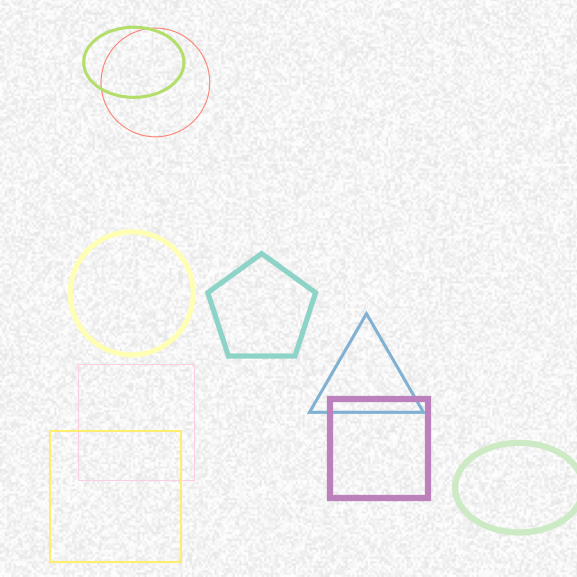[{"shape": "pentagon", "thickness": 2.5, "radius": 0.49, "center": [0.453, 0.462]}, {"shape": "circle", "thickness": 2.5, "radius": 0.53, "center": [0.228, 0.491]}, {"shape": "circle", "thickness": 0.5, "radius": 0.47, "center": [0.269, 0.856]}, {"shape": "triangle", "thickness": 1.5, "radius": 0.57, "center": [0.635, 0.342]}, {"shape": "oval", "thickness": 1.5, "radius": 0.43, "center": [0.232, 0.891]}, {"shape": "square", "thickness": 0.5, "radius": 0.5, "center": [0.235, 0.268]}, {"shape": "square", "thickness": 3, "radius": 0.43, "center": [0.656, 0.223]}, {"shape": "oval", "thickness": 3, "radius": 0.55, "center": [0.899, 0.155]}, {"shape": "square", "thickness": 1, "radius": 0.57, "center": [0.2, 0.139]}]